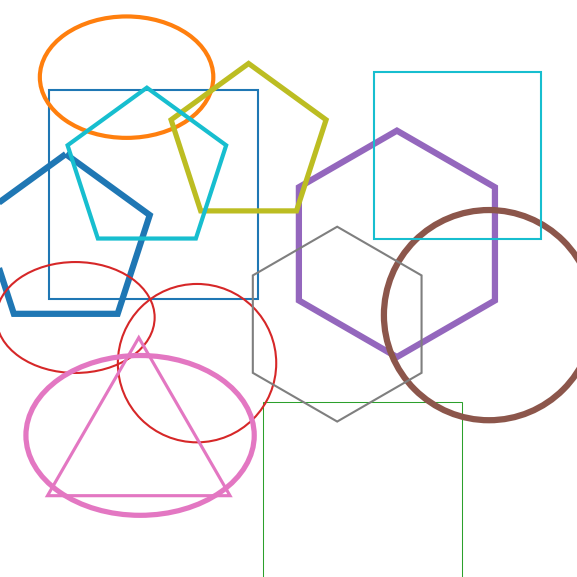[{"shape": "pentagon", "thickness": 3, "radius": 0.76, "center": [0.114, 0.579]}, {"shape": "square", "thickness": 1, "radius": 0.91, "center": [0.265, 0.662]}, {"shape": "oval", "thickness": 2, "radius": 0.75, "center": [0.219, 0.866]}, {"shape": "square", "thickness": 0.5, "radius": 0.86, "center": [0.628, 0.131]}, {"shape": "circle", "thickness": 1, "radius": 0.69, "center": [0.341, 0.37]}, {"shape": "oval", "thickness": 1, "radius": 0.69, "center": [0.131, 0.449]}, {"shape": "hexagon", "thickness": 3, "radius": 0.98, "center": [0.687, 0.577]}, {"shape": "circle", "thickness": 3, "radius": 0.91, "center": [0.847, 0.453]}, {"shape": "triangle", "thickness": 1.5, "radius": 0.91, "center": [0.24, 0.232]}, {"shape": "oval", "thickness": 2.5, "radius": 0.99, "center": [0.243, 0.245]}, {"shape": "hexagon", "thickness": 1, "radius": 0.84, "center": [0.584, 0.438]}, {"shape": "pentagon", "thickness": 2.5, "radius": 0.71, "center": [0.43, 0.748]}, {"shape": "pentagon", "thickness": 2, "radius": 0.72, "center": [0.254, 0.703]}, {"shape": "square", "thickness": 1, "radius": 0.72, "center": [0.792, 0.73]}]